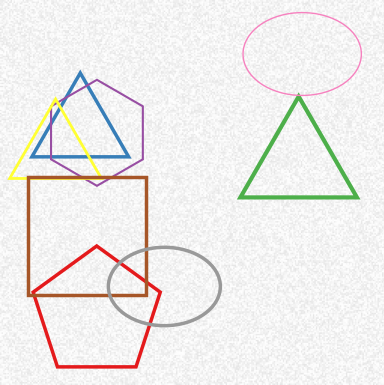[{"shape": "pentagon", "thickness": 2.5, "radius": 0.87, "center": [0.251, 0.187]}, {"shape": "triangle", "thickness": 2.5, "radius": 0.73, "center": [0.208, 0.665]}, {"shape": "triangle", "thickness": 3, "radius": 0.87, "center": [0.776, 0.575]}, {"shape": "hexagon", "thickness": 1.5, "radius": 0.69, "center": [0.252, 0.655]}, {"shape": "triangle", "thickness": 2, "radius": 0.69, "center": [0.144, 0.605]}, {"shape": "square", "thickness": 2.5, "radius": 0.77, "center": [0.226, 0.387]}, {"shape": "oval", "thickness": 1, "radius": 0.77, "center": [0.785, 0.86]}, {"shape": "oval", "thickness": 2.5, "radius": 0.73, "center": [0.427, 0.256]}]